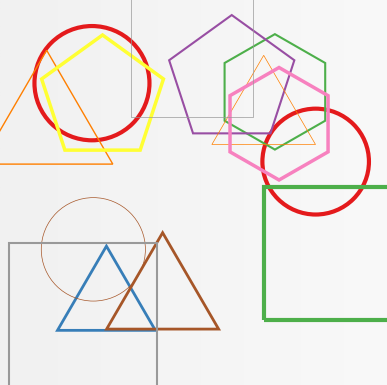[{"shape": "circle", "thickness": 3, "radius": 0.74, "center": [0.237, 0.784]}, {"shape": "circle", "thickness": 3, "radius": 0.69, "center": [0.815, 0.58]}, {"shape": "triangle", "thickness": 2, "radius": 0.73, "center": [0.275, 0.215]}, {"shape": "square", "thickness": 3, "radius": 0.87, "center": [0.856, 0.341]}, {"shape": "hexagon", "thickness": 1.5, "radius": 0.75, "center": [0.709, 0.761]}, {"shape": "pentagon", "thickness": 1.5, "radius": 0.85, "center": [0.598, 0.791]}, {"shape": "triangle", "thickness": 0.5, "radius": 0.77, "center": [0.68, 0.702]}, {"shape": "triangle", "thickness": 1, "radius": 0.99, "center": [0.12, 0.672]}, {"shape": "pentagon", "thickness": 2.5, "radius": 0.83, "center": [0.265, 0.744]}, {"shape": "triangle", "thickness": 2, "radius": 0.83, "center": [0.42, 0.229]}, {"shape": "circle", "thickness": 0.5, "radius": 0.67, "center": [0.241, 0.352]}, {"shape": "hexagon", "thickness": 2.5, "radius": 0.73, "center": [0.72, 0.679]}, {"shape": "square", "thickness": 1.5, "radius": 0.96, "center": [0.214, 0.177]}, {"shape": "square", "thickness": 0.5, "radius": 0.79, "center": [0.496, 0.854]}]